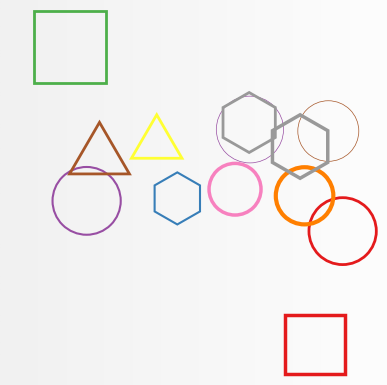[{"shape": "square", "thickness": 2.5, "radius": 0.38, "center": [0.813, 0.105]}, {"shape": "circle", "thickness": 2, "radius": 0.43, "center": [0.884, 0.4]}, {"shape": "hexagon", "thickness": 1.5, "radius": 0.34, "center": [0.458, 0.485]}, {"shape": "square", "thickness": 2, "radius": 0.46, "center": [0.181, 0.878]}, {"shape": "circle", "thickness": 0.5, "radius": 0.43, "center": [0.645, 0.664]}, {"shape": "circle", "thickness": 1.5, "radius": 0.44, "center": [0.224, 0.478]}, {"shape": "circle", "thickness": 3, "radius": 0.37, "center": [0.786, 0.491]}, {"shape": "triangle", "thickness": 2, "radius": 0.38, "center": [0.404, 0.627]}, {"shape": "circle", "thickness": 0.5, "radius": 0.39, "center": [0.847, 0.66]}, {"shape": "triangle", "thickness": 2, "radius": 0.45, "center": [0.257, 0.593]}, {"shape": "circle", "thickness": 2.5, "radius": 0.34, "center": [0.607, 0.509]}, {"shape": "hexagon", "thickness": 2, "radius": 0.39, "center": [0.643, 0.682]}, {"shape": "hexagon", "thickness": 2.5, "radius": 0.41, "center": [0.774, 0.619]}]